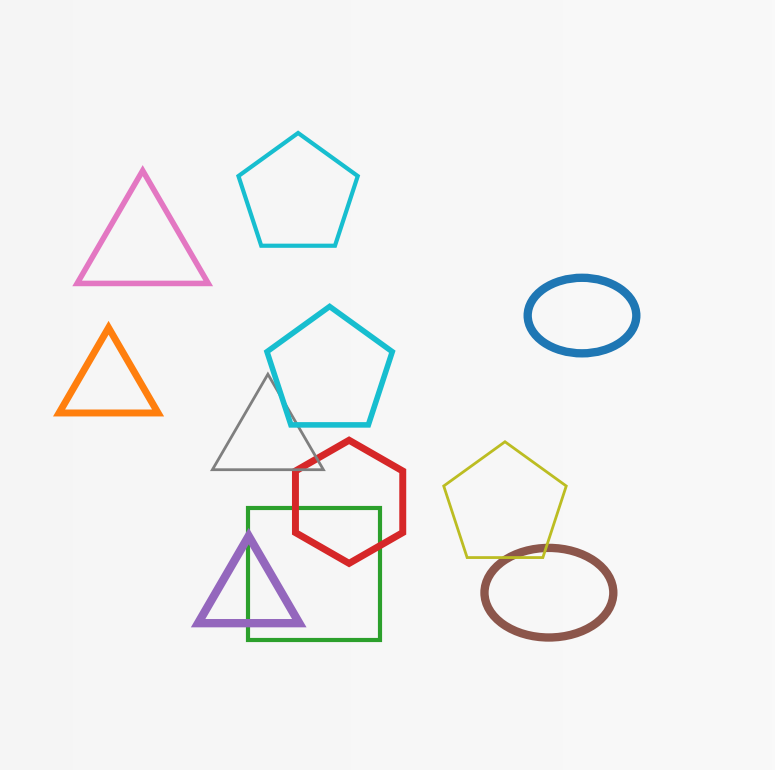[{"shape": "oval", "thickness": 3, "radius": 0.35, "center": [0.751, 0.59]}, {"shape": "triangle", "thickness": 2.5, "radius": 0.37, "center": [0.14, 0.501]}, {"shape": "square", "thickness": 1.5, "radius": 0.43, "center": [0.405, 0.255]}, {"shape": "hexagon", "thickness": 2.5, "radius": 0.4, "center": [0.45, 0.348]}, {"shape": "triangle", "thickness": 3, "radius": 0.38, "center": [0.321, 0.228]}, {"shape": "oval", "thickness": 3, "radius": 0.42, "center": [0.708, 0.23]}, {"shape": "triangle", "thickness": 2, "radius": 0.49, "center": [0.184, 0.681]}, {"shape": "triangle", "thickness": 1, "radius": 0.41, "center": [0.346, 0.431]}, {"shape": "pentagon", "thickness": 1, "radius": 0.42, "center": [0.652, 0.343]}, {"shape": "pentagon", "thickness": 2, "radius": 0.42, "center": [0.425, 0.517]}, {"shape": "pentagon", "thickness": 1.5, "radius": 0.4, "center": [0.385, 0.746]}]